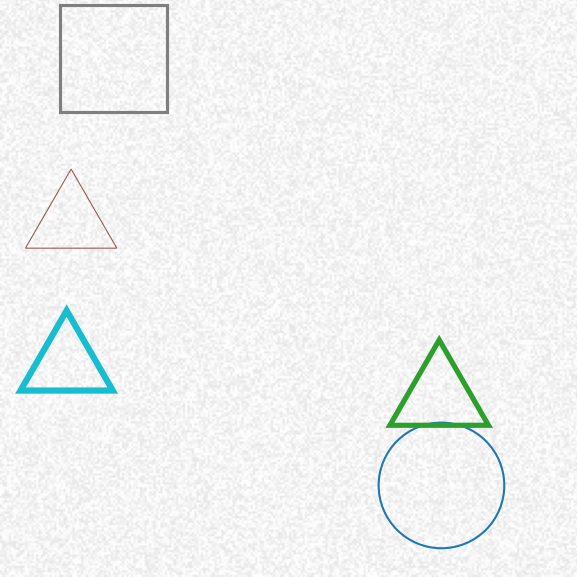[{"shape": "circle", "thickness": 1, "radius": 0.54, "center": [0.764, 0.159]}, {"shape": "triangle", "thickness": 2.5, "radius": 0.49, "center": [0.761, 0.312]}, {"shape": "triangle", "thickness": 0.5, "radius": 0.46, "center": [0.123, 0.615]}, {"shape": "square", "thickness": 1.5, "radius": 0.46, "center": [0.197, 0.898]}, {"shape": "triangle", "thickness": 3, "radius": 0.46, "center": [0.115, 0.369]}]